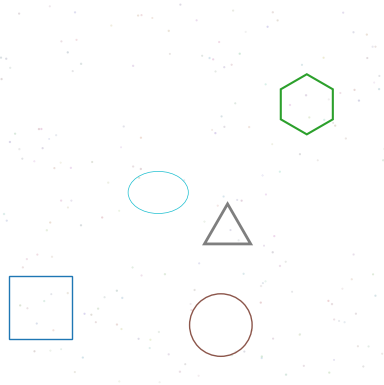[{"shape": "square", "thickness": 1, "radius": 0.41, "center": [0.106, 0.2]}, {"shape": "hexagon", "thickness": 1.5, "radius": 0.39, "center": [0.797, 0.729]}, {"shape": "circle", "thickness": 1, "radius": 0.41, "center": [0.574, 0.156]}, {"shape": "triangle", "thickness": 2, "radius": 0.35, "center": [0.591, 0.401]}, {"shape": "oval", "thickness": 0.5, "radius": 0.39, "center": [0.411, 0.5]}]